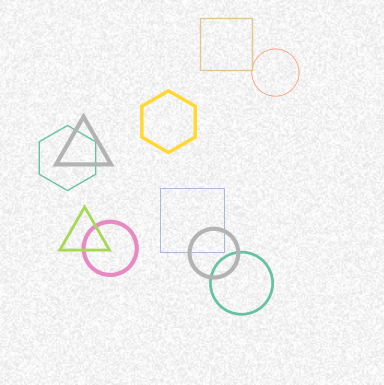[{"shape": "circle", "thickness": 2, "radius": 0.4, "center": [0.627, 0.264]}, {"shape": "hexagon", "thickness": 1, "radius": 0.42, "center": [0.175, 0.59]}, {"shape": "circle", "thickness": 0.5, "radius": 0.31, "center": [0.715, 0.811]}, {"shape": "square", "thickness": 0.5, "radius": 0.41, "center": [0.499, 0.427]}, {"shape": "circle", "thickness": 3, "radius": 0.35, "center": [0.286, 0.355]}, {"shape": "triangle", "thickness": 2, "radius": 0.37, "center": [0.22, 0.388]}, {"shape": "hexagon", "thickness": 2.5, "radius": 0.4, "center": [0.438, 0.684]}, {"shape": "square", "thickness": 1, "radius": 0.33, "center": [0.587, 0.886]}, {"shape": "circle", "thickness": 3, "radius": 0.32, "center": [0.556, 0.342]}, {"shape": "triangle", "thickness": 3, "radius": 0.41, "center": [0.217, 0.614]}]